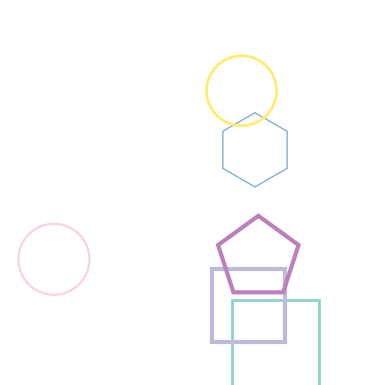[{"shape": "square", "thickness": 2, "radius": 0.57, "center": [0.715, 0.106]}, {"shape": "square", "thickness": 3, "radius": 0.47, "center": [0.645, 0.206]}, {"shape": "hexagon", "thickness": 1, "radius": 0.48, "center": [0.662, 0.611]}, {"shape": "circle", "thickness": 1.5, "radius": 0.46, "center": [0.14, 0.327]}, {"shape": "pentagon", "thickness": 3, "radius": 0.55, "center": [0.671, 0.33]}, {"shape": "circle", "thickness": 2, "radius": 0.45, "center": [0.627, 0.764]}]